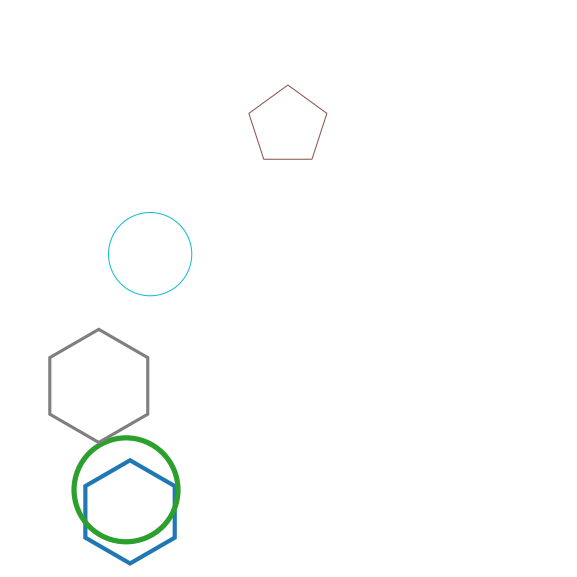[{"shape": "hexagon", "thickness": 2, "radius": 0.45, "center": [0.225, 0.113]}, {"shape": "circle", "thickness": 2.5, "radius": 0.45, "center": [0.218, 0.151]}, {"shape": "pentagon", "thickness": 0.5, "radius": 0.36, "center": [0.498, 0.781]}, {"shape": "hexagon", "thickness": 1.5, "radius": 0.49, "center": [0.171, 0.331]}, {"shape": "circle", "thickness": 0.5, "radius": 0.36, "center": [0.26, 0.559]}]